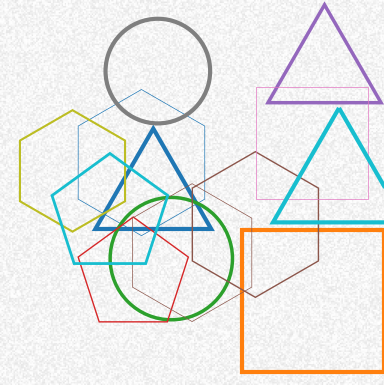[{"shape": "hexagon", "thickness": 0.5, "radius": 0.95, "center": [0.367, 0.578]}, {"shape": "triangle", "thickness": 3, "radius": 0.87, "center": [0.398, 0.492]}, {"shape": "square", "thickness": 3, "radius": 0.92, "center": [0.814, 0.218]}, {"shape": "circle", "thickness": 2.5, "radius": 0.79, "center": [0.445, 0.328]}, {"shape": "pentagon", "thickness": 1, "radius": 0.75, "center": [0.346, 0.286]}, {"shape": "triangle", "thickness": 2.5, "radius": 0.85, "center": [0.843, 0.818]}, {"shape": "hexagon", "thickness": 1, "radius": 0.95, "center": [0.663, 0.417]}, {"shape": "hexagon", "thickness": 0.5, "radius": 0.9, "center": [0.499, 0.344]}, {"shape": "square", "thickness": 0.5, "radius": 0.73, "center": [0.811, 0.628]}, {"shape": "circle", "thickness": 3, "radius": 0.68, "center": [0.41, 0.815]}, {"shape": "hexagon", "thickness": 1.5, "radius": 0.79, "center": [0.188, 0.556]}, {"shape": "pentagon", "thickness": 2, "radius": 0.79, "center": [0.285, 0.443]}, {"shape": "triangle", "thickness": 3, "radius": 0.99, "center": [0.881, 0.521]}]